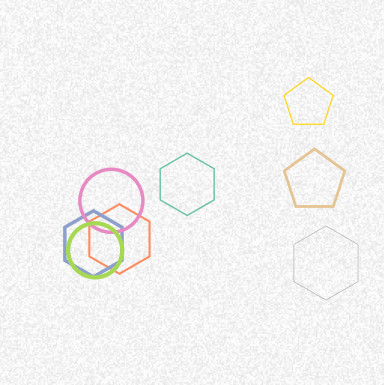[{"shape": "hexagon", "thickness": 1, "radius": 0.4, "center": [0.486, 0.521]}, {"shape": "hexagon", "thickness": 1.5, "radius": 0.45, "center": [0.31, 0.379]}, {"shape": "hexagon", "thickness": 2.5, "radius": 0.43, "center": [0.243, 0.367]}, {"shape": "circle", "thickness": 2.5, "radius": 0.41, "center": [0.289, 0.479]}, {"shape": "circle", "thickness": 3, "radius": 0.35, "center": [0.247, 0.35]}, {"shape": "pentagon", "thickness": 1, "radius": 0.34, "center": [0.801, 0.732]}, {"shape": "pentagon", "thickness": 2, "radius": 0.41, "center": [0.817, 0.531]}, {"shape": "hexagon", "thickness": 0.5, "radius": 0.48, "center": [0.847, 0.317]}]